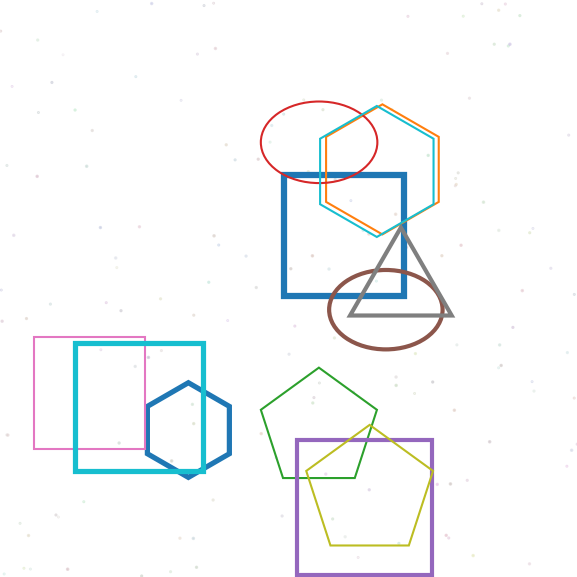[{"shape": "square", "thickness": 3, "radius": 0.52, "center": [0.595, 0.591]}, {"shape": "hexagon", "thickness": 2.5, "radius": 0.41, "center": [0.326, 0.254]}, {"shape": "hexagon", "thickness": 1, "radius": 0.56, "center": [0.662, 0.706]}, {"shape": "pentagon", "thickness": 1, "radius": 0.53, "center": [0.552, 0.257]}, {"shape": "oval", "thickness": 1, "radius": 0.5, "center": [0.553, 0.753]}, {"shape": "square", "thickness": 2, "radius": 0.58, "center": [0.631, 0.12]}, {"shape": "oval", "thickness": 2, "radius": 0.49, "center": [0.668, 0.463]}, {"shape": "square", "thickness": 1, "radius": 0.48, "center": [0.155, 0.319]}, {"shape": "triangle", "thickness": 2, "radius": 0.51, "center": [0.694, 0.504]}, {"shape": "pentagon", "thickness": 1, "radius": 0.58, "center": [0.64, 0.148]}, {"shape": "square", "thickness": 2.5, "radius": 0.55, "center": [0.24, 0.294]}, {"shape": "hexagon", "thickness": 1, "radius": 0.57, "center": [0.653, 0.702]}]